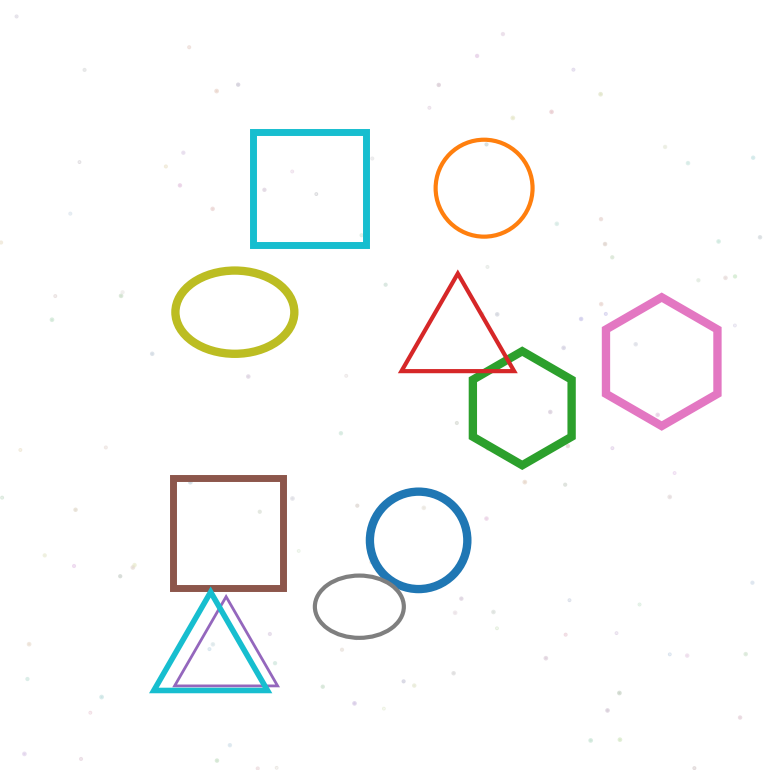[{"shape": "circle", "thickness": 3, "radius": 0.32, "center": [0.544, 0.298]}, {"shape": "circle", "thickness": 1.5, "radius": 0.31, "center": [0.629, 0.756]}, {"shape": "hexagon", "thickness": 3, "radius": 0.37, "center": [0.678, 0.47]}, {"shape": "triangle", "thickness": 1.5, "radius": 0.42, "center": [0.595, 0.56]}, {"shape": "triangle", "thickness": 1, "radius": 0.39, "center": [0.294, 0.148]}, {"shape": "square", "thickness": 2.5, "radius": 0.36, "center": [0.296, 0.308]}, {"shape": "hexagon", "thickness": 3, "radius": 0.42, "center": [0.859, 0.53]}, {"shape": "oval", "thickness": 1.5, "radius": 0.29, "center": [0.467, 0.212]}, {"shape": "oval", "thickness": 3, "radius": 0.39, "center": [0.305, 0.595]}, {"shape": "square", "thickness": 2.5, "radius": 0.37, "center": [0.402, 0.756]}, {"shape": "triangle", "thickness": 2, "radius": 0.43, "center": [0.274, 0.146]}]